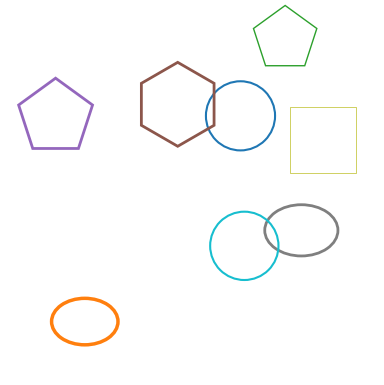[{"shape": "circle", "thickness": 1.5, "radius": 0.45, "center": [0.625, 0.699]}, {"shape": "oval", "thickness": 2.5, "radius": 0.43, "center": [0.22, 0.165]}, {"shape": "pentagon", "thickness": 1, "radius": 0.43, "center": [0.741, 0.899]}, {"shape": "pentagon", "thickness": 2, "radius": 0.5, "center": [0.144, 0.696]}, {"shape": "hexagon", "thickness": 2, "radius": 0.55, "center": [0.462, 0.729]}, {"shape": "oval", "thickness": 2, "radius": 0.48, "center": [0.783, 0.402]}, {"shape": "square", "thickness": 0.5, "radius": 0.43, "center": [0.838, 0.637]}, {"shape": "circle", "thickness": 1.5, "radius": 0.44, "center": [0.635, 0.361]}]